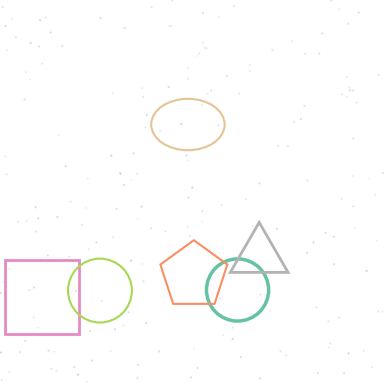[{"shape": "circle", "thickness": 2.5, "radius": 0.4, "center": [0.617, 0.247]}, {"shape": "pentagon", "thickness": 1.5, "radius": 0.46, "center": [0.504, 0.285]}, {"shape": "square", "thickness": 2, "radius": 0.48, "center": [0.11, 0.229]}, {"shape": "circle", "thickness": 1.5, "radius": 0.41, "center": [0.26, 0.245]}, {"shape": "oval", "thickness": 1.5, "radius": 0.48, "center": [0.488, 0.677]}, {"shape": "triangle", "thickness": 2, "radius": 0.43, "center": [0.673, 0.336]}]